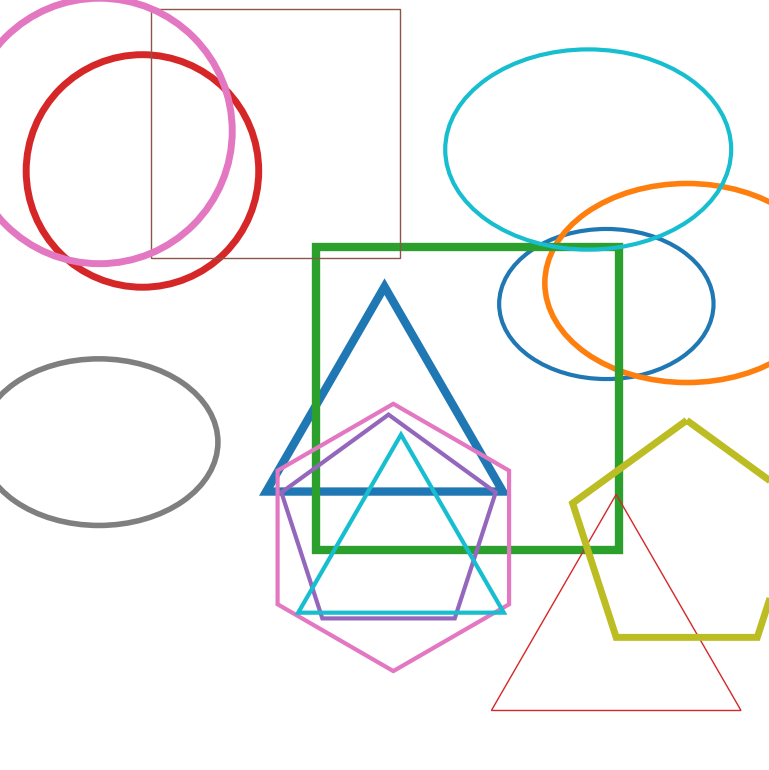[{"shape": "oval", "thickness": 1.5, "radius": 0.7, "center": [0.787, 0.605]}, {"shape": "triangle", "thickness": 3, "radius": 0.89, "center": [0.499, 0.45]}, {"shape": "oval", "thickness": 2, "radius": 0.92, "center": [0.892, 0.632]}, {"shape": "square", "thickness": 3, "radius": 0.99, "center": [0.607, 0.483]}, {"shape": "circle", "thickness": 2.5, "radius": 0.75, "center": [0.185, 0.778]}, {"shape": "triangle", "thickness": 0.5, "radius": 0.94, "center": [0.8, 0.171]}, {"shape": "pentagon", "thickness": 1.5, "radius": 0.73, "center": [0.505, 0.315]}, {"shape": "square", "thickness": 0.5, "radius": 0.81, "center": [0.358, 0.826]}, {"shape": "circle", "thickness": 2.5, "radius": 0.86, "center": [0.129, 0.83]}, {"shape": "hexagon", "thickness": 1.5, "radius": 0.87, "center": [0.511, 0.302]}, {"shape": "oval", "thickness": 2, "radius": 0.77, "center": [0.128, 0.426]}, {"shape": "pentagon", "thickness": 2.5, "radius": 0.78, "center": [0.892, 0.298]}, {"shape": "triangle", "thickness": 1.5, "radius": 0.77, "center": [0.521, 0.281]}, {"shape": "oval", "thickness": 1.5, "radius": 0.93, "center": [0.764, 0.806]}]